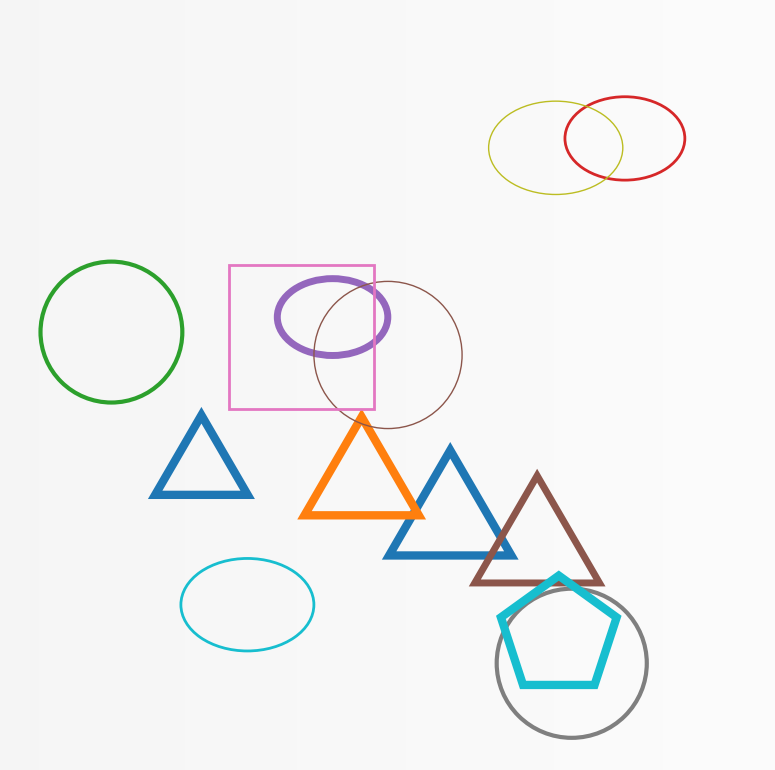[{"shape": "triangle", "thickness": 3, "radius": 0.46, "center": [0.581, 0.324]}, {"shape": "triangle", "thickness": 3, "radius": 0.34, "center": [0.26, 0.392]}, {"shape": "triangle", "thickness": 3, "radius": 0.43, "center": [0.467, 0.373]}, {"shape": "circle", "thickness": 1.5, "radius": 0.46, "center": [0.144, 0.569]}, {"shape": "oval", "thickness": 1, "radius": 0.39, "center": [0.806, 0.82]}, {"shape": "oval", "thickness": 2.5, "radius": 0.36, "center": [0.429, 0.588]}, {"shape": "circle", "thickness": 0.5, "radius": 0.48, "center": [0.501, 0.539]}, {"shape": "triangle", "thickness": 2.5, "radius": 0.46, "center": [0.693, 0.289]}, {"shape": "square", "thickness": 1, "radius": 0.47, "center": [0.389, 0.562]}, {"shape": "circle", "thickness": 1.5, "radius": 0.48, "center": [0.738, 0.139]}, {"shape": "oval", "thickness": 0.5, "radius": 0.43, "center": [0.717, 0.808]}, {"shape": "pentagon", "thickness": 3, "radius": 0.39, "center": [0.721, 0.174]}, {"shape": "oval", "thickness": 1, "radius": 0.43, "center": [0.319, 0.215]}]